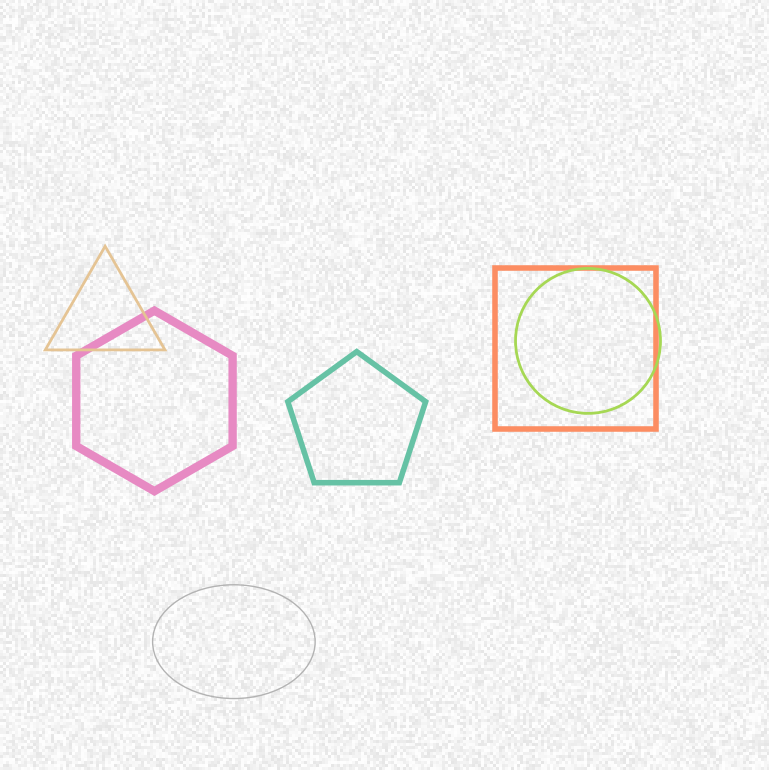[{"shape": "pentagon", "thickness": 2, "radius": 0.47, "center": [0.463, 0.449]}, {"shape": "square", "thickness": 2, "radius": 0.52, "center": [0.747, 0.547]}, {"shape": "hexagon", "thickness": 3, "radius": 0.59, "center": [0.201, 0.479]}, {"shape": "circle", "thickness": 1, "radius": 0.47, "center": [0.764, 0.557]}, {"shape": "triangle", "thickness": 1, "radius": 0.45, "center": [0.137, 0.59]}, {"shape": "oval", "thickness": 0.5, "radius": 0.53, "center": [0.304, 0.167]}]